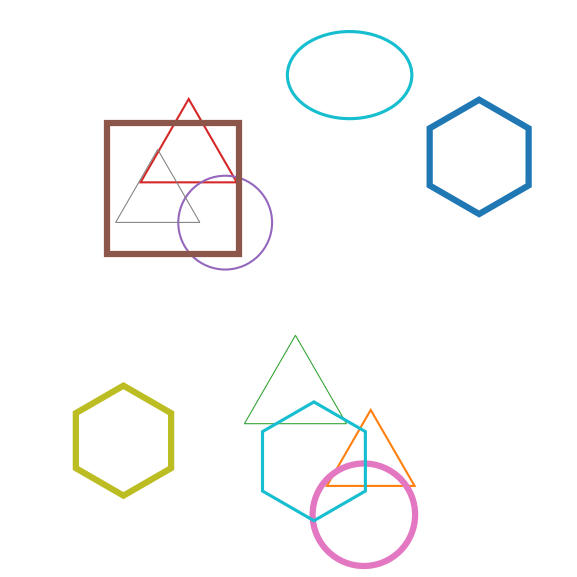[{"shape": "hexagon", "thickness": 3, "radius": 0.49, "center": [0.83, 0.727]}, {"shape": "triangle", "thickness": 1, "radius": 0.44, "center": [0.642, 0.202]}, {"shape": "triangle", "thickness": 0.5, "radius": 0.51, "center": [0.512, 0.316]}, {"shape": "triangle", "thickness": 1, "radius": 0.48, "center": [0.327, 0.731]}, {"shape": "circle", "thickness": 1, "radius": 0.41, "center": [0.39, 0.614]}, {"shape": "square", "thickness": 3, "radius": 0.57, "center": [0.3, 0.673]}, {"shape": "circle", "thickness": 3, "radius": 0.44, "center": [0.63, 0.108]}, {"shape": "triangle", "thickness": 0.5, "radius": 0.42, "center": [0.273, 0.656]}, {"shape": "hexagon", "thickness": 3, "radius": 0.48, "center": [0.214, 0.236]}, {"shape": "hexagon", "thickness": 1.5, "radius": 0.51, "center": [0.544, 0.2]}, {"shape": "oval", "thickness": 1.5, "radius": 0.54, "center": [0.605, 0.869]}]